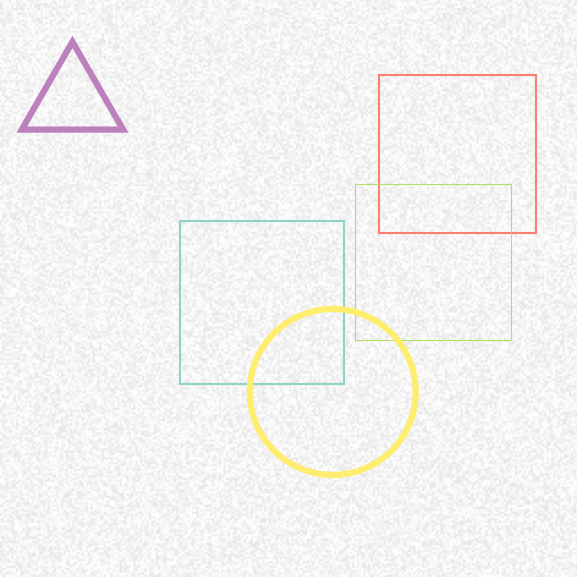[{"shape": "square", "thickness": 1, "radius": 0.71, "center": [0.453, 0.476]}, {"shape": "square", "thickness": 1, "radius": 0.68, "center": [0.792, 0.733]}, {"shape": "square", "thickness": 0.5, "radius": 0.68, "center": [0.75, 0.546]}, {"shape": "triangle", "thickness": 3, "radius": 0.51, "center": [0.125, 0.825]}, {"shape": "circle", "thickness": 3, "radius": 0.72, "center": [0.576, 0.32]}]